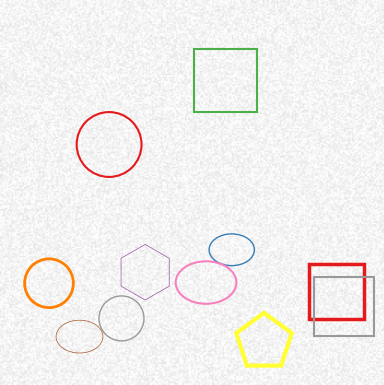[{"shape": "square", "thickness": 2.5, "radius": 0.36, "center": [0.873, 0.244]}, {"shape": "circle", "thickness": 1.5, "radius": 0.42, "center": [0.283, 0.625]}, {"shape": "oval", "thickness": 1, "radius": 0.29, "center": [0.602, 0.351]}, {"shape": "square", "thickness": 1.5, "radius": 0.41, "center": [0.585, 0.791]}, {"shape": "hexagon", "thickness": 0.5, "radius": 0.36, "center": [0.377, 0.293]}, {"shape": "circle", "thickness": 2, "radius": 0.32, "center": [0.127, 0.264]}, {"shape": "pentagon", "thickness": 3, "radius": 0.38, "center": [0.686, 0.112]}, {"shape": "oval", "thickness": 0.5, "radius": 0.3, "center": [0.207, 0.126]}, {"shape": "oval", "thickness": 1.5, "radius": 0.39, "center": [0.535, 0.266]}, {"shape": "circle", "thickness": 1, "radius": 0.29, "center": [0.316, 0.173]}, {"shape": "square", "thickness": 1.5, "radius": 0.39, "center": [0.893, 0.204]}]